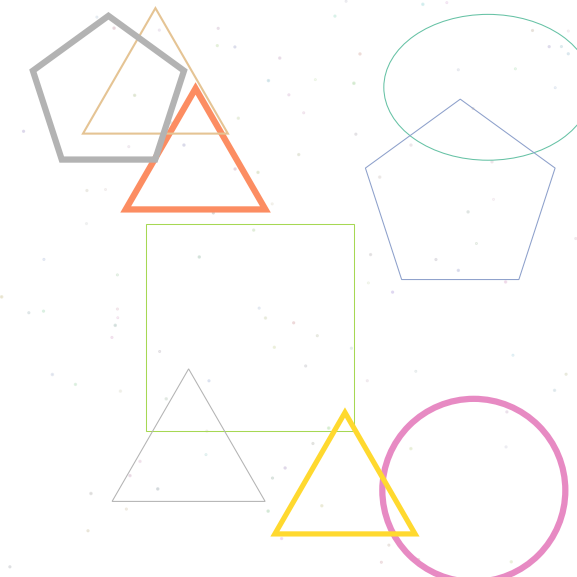[{"shape": "oval", "thickness": 0.5, "radius": 0.9, "center": [0.845, 0.848]}, {"shape": "triangle", "thickness": 3, "radius": 0.7, "center": [0.339, 0.706]}, {"shape": "pentagon", "thickness": 0.5, "radius": 0.86, "center": [0.797, 0.655]}, {"shape": "circle", "thickness": 3, "radius": 0.79, "center": [0.82, 0.15]}, {"shape": "square", "thickness": 0.5, "radius": 0.9, "center": [0.433, 0.432]}, {"shape": "triangle", "thickness": 2.5, "radius": 0.7, "center": [0.597, 0.145]}, {"shape": "triangle", "thickness": 1, "radius": 0.72, "center": [0.269, 0.84]}, {"shape": "triangle", "thickness": 0.5, "radius": 0.76, "center": [0.327, 0.207]}, {"shape": "pentagon", "thickness": 3, "radius": 0.69, "center": [0.188, 0.834]}]